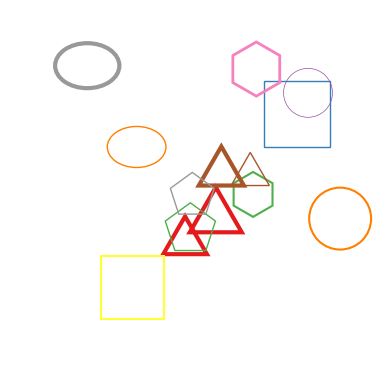[{"shape": "triangle", "thickness": 3, "radius": 0.33, "center": [0.481, 0.373]}, {"shape": "triangle", "thickness": 3, "radius": 0.39, "center": [0.56, 0.436]}, {"shape": "square", "thickness": 1, "radius": 0.43, "center": [0.771, 0.705]}, {"shape": "hexagon", "thickness": 1.5, "radius": 0.29, "center": [0.657, 0.495]}, {"shape": "pentagon", "thickness": 1, "radius": 0.34, "center": [0.494, 0.405]}, {"shape": "circle", "thickness": 0.5, "radius": 0.32, "center": [0.8, 0.759]}, {"shape": "oval", "thickness": 1, "radius": 0.38, "center": [0.355, 0.618]}, {"shape": "circle", "thickness": 1.5, "radius": 0.4, "center": [0.884, 0.432]}, {"shape": "square", "thickness": 1.5, "radius": 0.41, "center": [0.345, 0.252]}, {"shape": "triangle", "thickness": 3, "radius": 0.34, "center": [0.575, 0.552]}, {"shape": "triangle", "thickness": 1, "radius": 0.29, "center": [0.65, 0.547]}, {"shape": "hexagon", "thickness": 2, "radius": 0.35, "center": [0.666, 0.821]}, {"shape": "pentagon", "thickness": 1, "radius": 0.3, "center": [0.499, 0.492]}, {"shape": "oval", "thickness": 3, "radius": 0.42, "center": [0.227, 0.829]}]